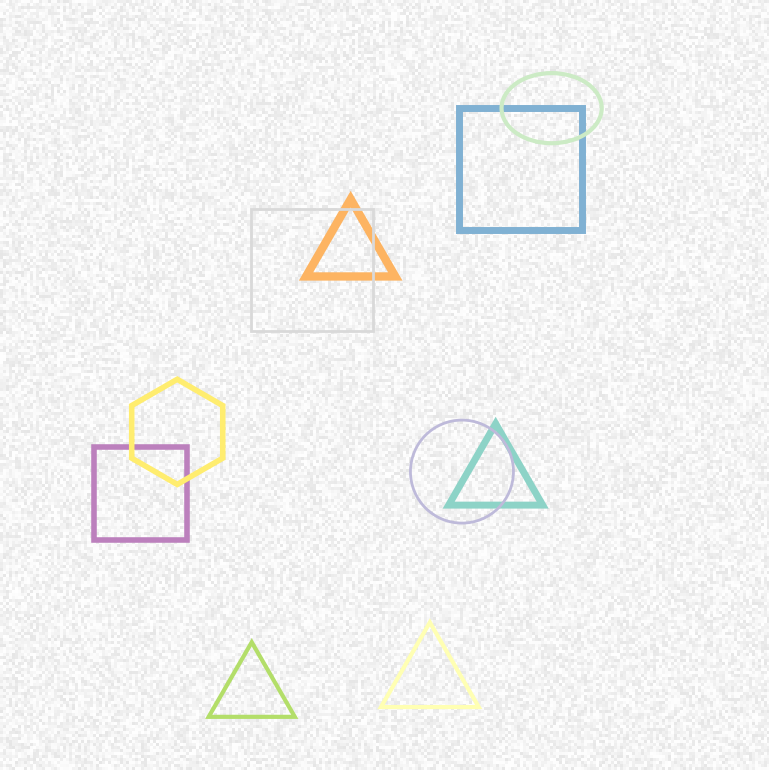[{"shape": "triangle", "thickness": 2.5, "radius": 0.35, "center": [0.644, 0.379]}, {"shape": "triangle", "thickness": 1.5, "radius": 0.37, "center": [0.558, 0.118]}, {"shape": "circle", "thickness": 1, "radius": 0.33, "center": [0.6, 0.388]}, {"shape": "square", "thickness": 2.5, "radius": 0.4, "center": [0.676, 0.78]}, {"shape": "triangle", "thickness": 3, "radius": 0.33, "center": [0.455, 0.674]}, {"shape": "triangle", "thickness": 1.5, "radius": 0.32, "center": [0.327, 0.101]}, {"shape": "square", "thickness": 1, "radius": 0.4, "center": [0.405, 0.65]}, {"shape": "square", "thickness": 2, "radius": 0.3, "center": [0.183, 0.359]}, {"shape": "oval", "thickness": 1.5, "radius": 0.33, "center": [0.716, 0.86]}, {"shape": "hexagon", "thickness": 2, "radius": 0.34, "center": [0.23, 0.439]}]